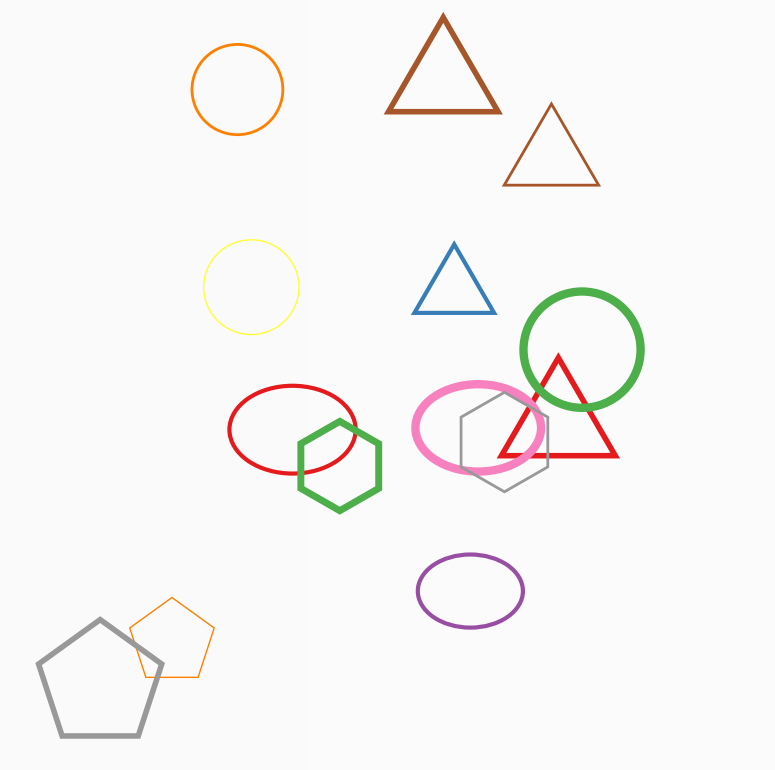[{"shape": "triangle", "thickness": 2, "radius": 0.42, "center": [0.72, 0.451]}, {"shape": "oval", "thickness": 1.5, "radius": 0.41, "center": [0.377, 0.442]}, {"shape": "triangle", "thickness": 1.5, "radius": 0.3, "center": [0.586, 0.623]}, {"shape": "hexagon", "thickness": 2.5, "radius": 0.29, "center": [0.438, 0.395]}, {"shape": "circle", "thickness": 3, "radius": 0.38, "center": [0.751, 0.546]}, {"shape": "oval", "thickness": 1.5, "radius": 0.34, "center": [0.607, 0.232]}, {"shape": "circle", "thickness": 1, "radius": 0.29, "center": [0.306, 0.884]}, {"shape": "pentagon", "thickness": 0.5, "radius": 0.29, "center": [0.222, 0.167]}, {"shape": "circle", "thickness": 0.5, "radius": 0.31, "center": [0.324, 0.627]}, {"shape": "triangle", "thickness": 1, "radius": 0.35, "center": [0.712, 0.795]}, {"shape": "triangle", "thickness": 2, "radius": 0.41, "center": [0.572, 0.896]}, {"shape": "oval", "thickness": 3, "radius": 0.41, "center": [0.617, 0.444]}, {"shape": "hexagon", "thickness": 1, "radius": 0.32, "center": [0.651, 0.426]}, {"shape": "pentagon", "thickness": 2, "radius": 0.42, "center": [0.129, 0.112]}]